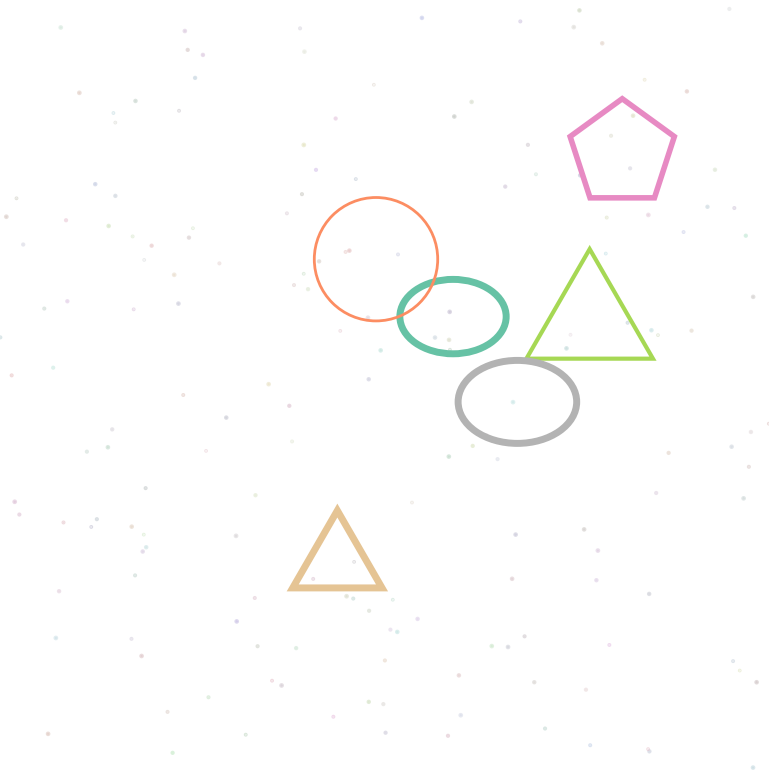[{"shape": "oval", "thickness": 2.5, "radius": 0.35, "center": [0.588, 0.589]}, {"shape": "circle", "thickness": 1, "radius": 0.4, "center": [0.488, 0.663]}, {"shape": "pentagon", "thickness": 2, "radius": 0.36, "center": [0.808, 0.801]}, {"shape": "triangle", "thickness": 1.5, "radius": 0.47, "center": [0.766, 0.582]}, {"shape": "triangle", "thickness": 2.5, "radius": 0.33, "center": [0.438, 0.27]}, {"shape": "oval", "thickness": 2.5, "radius": 0.38, "center": [0.672, 0.478]}]